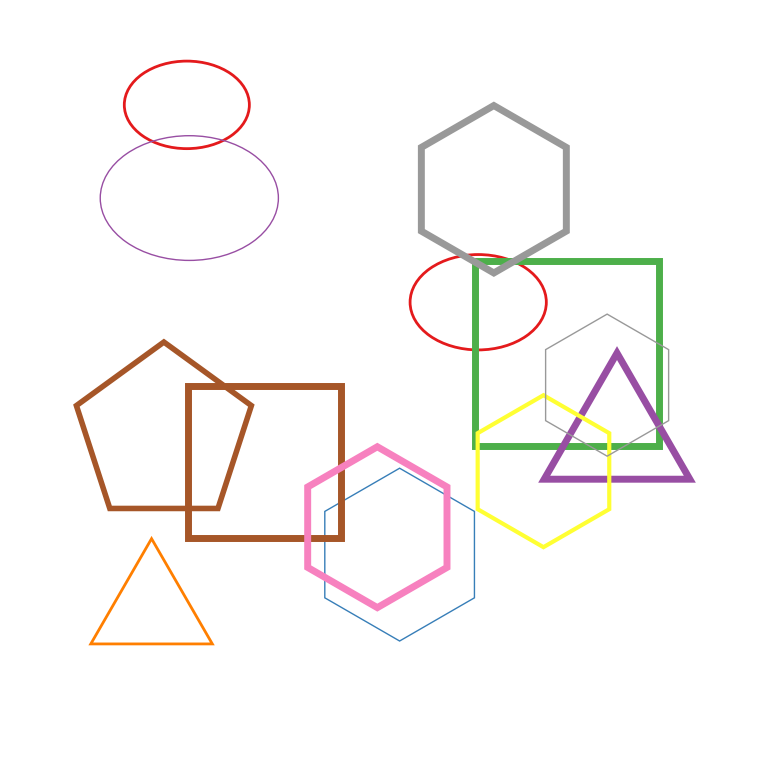[{"shape": "oval", "thickness": 1, "radius": 0.44, "center": [0.621, 0.607]}, {"shape": "oval", "thickness": 1, "radius": 0.41, "center": [0.243, 0.864]}, {"shape": "hexagon", "thickness": 0.5, "radius": 0.56, "center": [0.519, 0.28]}, {"shape": "square", "thickness": 2.5, "radius": 0.6, "center": [0.736, 0.541]}, {"shape": "triangle", "thickness": 2.5, "radius": 0.55, "center": [0.801, 0.432]}, {"shape": "oval", "thickness": 0.5, "radius": 0.58, "center": [0.246, 0.743]}, {"shape": "triangle", "thickness": 1, "radius": 0.46, "center": [0.197, 0.209]}, {"shape": "hexagon", "thickness": 1.5, "radius": 0.49, "center": [0.706, 0.388]}, {"shape": "pentagon", "thickness": 2, "radius": 0.6, "center": [0.213, 0.436]}, {"shape": "square", "thickness": 2.5, "radius": 0.49, "center": [0.343, 0.4]}, {"shape": "hexagon", "thickness": 2.5, "radius": 0.52, "center": [0.49, 0.315]}, {"shape": "hexagon", "thickness": 2.5, "radius": 0.54, "center": [0.641, 0.754]}, {"shape": "hexagon", "thickness": 0.5, "radius": 0.46, "center": [0.788, 0.5]}]